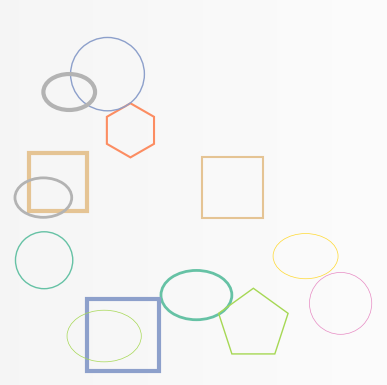[{"shape": "circle", "thickness": 1, "radius": 0.37, "center": [0.114, 0.324]}, {"shape": "oval", "thickness": 2, "radius": 0.46, "center": [0.507, 0.234]}, {"shape": "hexagon", "thickness": 1.5, "radius": 0.35, "center": [0.337, 0.661]}, {"shape": "circle", "thickness": 1, "radius": 0.48, "center": [0.277, 0.807]}, {"shape": "square", "thickness": 3, "radius": 0.47, "center": [0.318, 0.13]}, {"shape": "circle", "thickness": 0.5, "radius": 0.4, "center": [0.879, 0.212]}, {"shape": "oval", "thickness": 0.5, "radius": 0.48, "center": [0.269, 0.127]}, {"shape": "pentagon", "thickness": 1, "radius": 0.47, "center": [0.654, 0.157]}, {"shape": "oval", "thickness": 0.5, "radius": 0.42, "center": [0.789, 0.335]}, {"shape": "square", "thickness": 1.5, "radius": 0.39, "center": [0.599, 0.513]}, {"shape": "square", "thickness": 3, "radius": 0.37, "center": [0.15, 0.527]}, {"shape": "oval", "thickness": 2, "radius": 0.37, "center": [0.112, 0.487]}, {"shape": "oval", "thickness": 3, "radius": 0.33, "center": [0.179, 0.761]}]